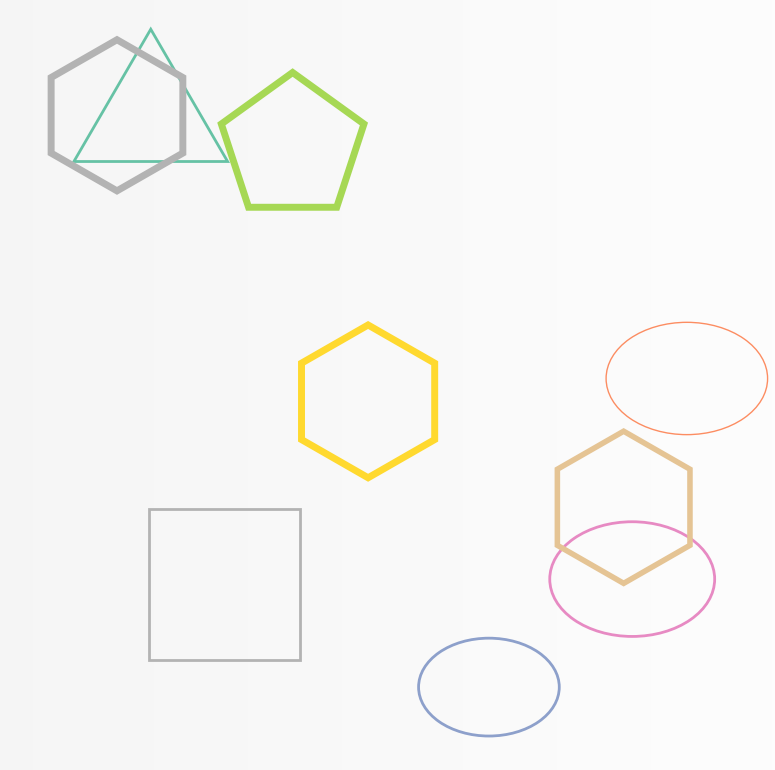[{"shape": "triangle", "thickness": 1, "radius": 0.57, "center": [0.195, 0.848]}, {"shape": "oval", "thickness": 0.5, "radius": 0.52, "center": [0.886, 0.508]}, {"shape": "oval", "thickness": 1, "radius": 0.45, "center": [0.631, 0.108]}, {"shape": "oval", "thickness": 1, "radius": 0.53, "center": [0.816, 0.248]}, {"shape": "pentagon", "thickness": 2.5, "radius": 0.48, "center": [0.378, 0.809]}, {"shape": "hexagon", "thickness": 2.5, "radius": 0.5, "center": [0.475, 0.479]}, {"shape": "hexagon", "thickness": 2, "radius": 0.49, "center": [0.805, 0.341]}, {"shape": "hexagon", "thickness": 2.5, "radius": 0.49, "center": [0.151, 0.85]}, {"shape": "square", "thickness": 1, "radius": 0.49, "center": [0.29, 0.241]}]